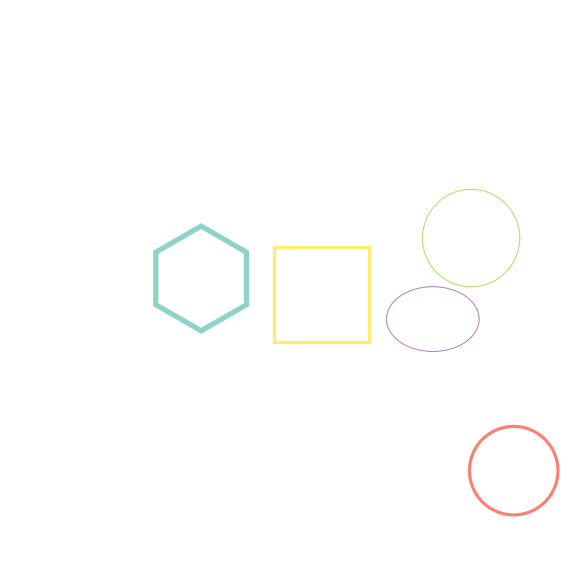[{"shape": "hexagon", "thickness": 2.5, "radius": 0.45, "center": [0.348, 0.517]}, {"shape": "circle", "thickness": 1.5, "radius": 0.38, "center": [0.89, 0.184]}, {"shape": "circle", "thickness": 0.5, "radius": 0.42, "center": [0.816, 0.587]}, {"shape": "oval", "thickness": 0.5, "radius": 0.4, "center": [0.749, 0.447]}, {"shape": "square", "thickness": 1.5, "radius": 0.41, "center": [0.557, 0.489]}]